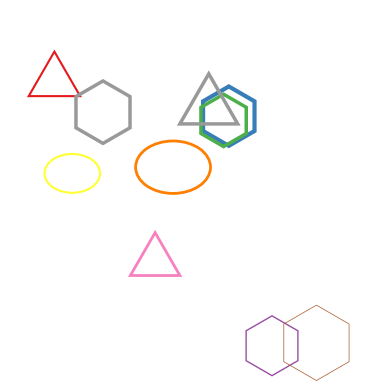[{"shape": "triangle", "thickness": 1.5, "radius": 0.39, "center": [0.141, 0.789]}, {"shape": "hexagon", "thickness": 3, "radius": 0.39, "center": [0.594, 0.698]}, {"shape": "hexagon", "thickness": 2.5, "radius": 0.34, "center": [0.581, 0.687]}, {"shape": "hexagon", "thickness": 1, "radius": 0.39, "center": [0.707, 0.102]}, {"shape": "oval", "thickness": 2, "radius": 0.49, "center": [0.45, 0.566]}, {"shape": "oval", "thickness": 1.5, "radius": 0.36, "center": [0.188, 0.55]}, {"shape": "hexagon", "thickness": 0.5, "radius": 0.49, "center": [0.822, 0.11]}, {"shape": "triangle", "thickness": 2, "radius": 0.37, "center": [0.403, 0.322]}, {"shape": "hexagon", "thickness": 2.5, "radius": 0.41, "center": [0.268, 0.709]}, {"shape": "triangle", "thickness": 2.5, "radius": 0.43, "center": [0.542, 0.722]}]